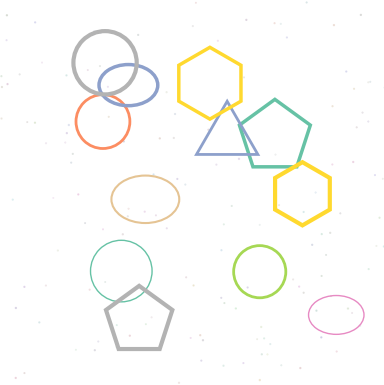[{"shape": "pentagon", "thickness": 2.5, "radius": 0.48, "center": [0.714, 0.645]}, {"shape": "circle", "thickness": 1, "radius": 0.4, "center": [0.315, 0.296]}, {"shape": "circle", "thickness": 2, "radius": 0.35, "center": [0.267, 0.684]}, {"shape": "oval", "thickness": 2.5, "radius": 0.38, "center": [0.334, 0.779]}, {"shape": "triangle", "thickness": 2, "radius": 0.46, "center": [0.59, 0.645]}, {"shape": "oval", "thickness": 1, "radius": 0.36, "center": [0.873, 0.182]}, {"shape": "circle", "thickness": 2, "radius": 0.34, "center": [0.675, 0.294]}, {"shape": "hexagon", "thickness": 2.5, "radius": 0.47, "center": [0.545, 0.784]}, {"shape": "hexagon", "thickness": 3, "radius": 0.41, "center": [0.786, 0.497]}, {"shape": "oval", "thickness": 1.5, "radius": 0.44, "center": [0.377, 0.482]}, {"shape": "circle", "thickness": 3, "radius": 0.41, "center": [0.273, 0.837]}, {"shape": "pentagon", "thickness": 3, "radius": 0.45, "center": [0.361, 0.167]}]